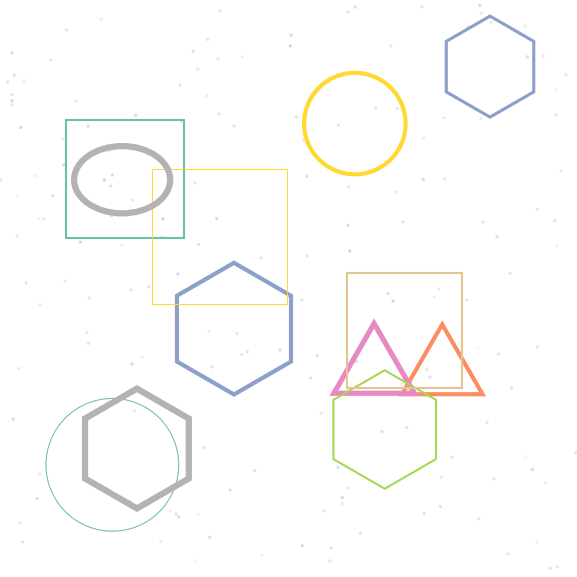[{"shape": "square", "thickness": 1, "radius": 0.51, "center": [0.216, 0.689]}, {"shape": "circle", "thickness": 0.5, "radius": 0.57, "center": [0.195, 0.194]}, {"shape": "triangle", "thickness": 2, "radius": 0.4, "center": [0.766, 0.357]}, {"shape": "hexagon", "thickness": 1.5, "radius": 0.44, "center": [0.848, 0.884]}, {"shape": "hexagon", "thickness": 2, "radius": 0.57, "center": [0.405, 0.43]}, {"shape": "triangle", "thickness": 2.5, "radius": 0.4, "center": [0.648, 0.358]}, {"shape": "hexagon", "thickness": 1, "radius": 0.51, "center": [0.666, 0.255]}, {"shape": "square", "thickness": 0.5, "radius": 0.59, "center": [0.38, 0.589]}, {"shape": "circle", "thickness": 2, "radius": 0.44, "center": [0.614, 0.785]}, {"shape": "square", "thickness": 1, "radius": 0.5, "center": [0.7, 0.426]}, {"shape": "oval", "thickness": 3, "radius": 0.42, "center": [0.211, 0.688]}, {"shape": "hexagon", "thickness": 3, "radius": 0.52, "center": [0.237, 0.222]}]